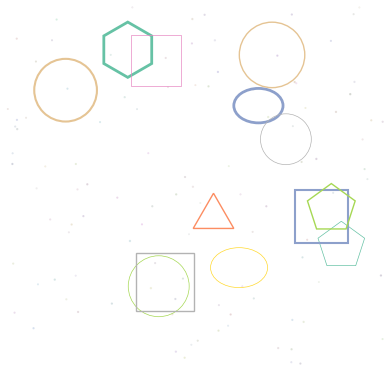[{"shape": "hexagon", "thickness": 2, "radius": 0.36, "center": [0.332, 0.871]}, {"shape": "pentagon", "thickness": 0.5, "radius": 0.32, "center": [0.887, 0.362]}, {"shape": "triangle", "thickness": 1, "radius": 0.3, "center": [0.555, 0.437]}, {"shape": "square", "thickness": 1.5, "radius": 0.34, "center": [0.835, 0.437]}, {"shape": "oval", "thickness": 2, "radius": 0.32, "center": [0.671, 0.726]}, {"shape": "square", "thickness": 0.5, "radius": 0.33, "center": [0.405, 0.843]}, {"shape": "pentagon", "thickness": 1, "radius": 0.33, "center": [0.861, 0.458]}, {"shape": "circle", "thickness": 0.5, "radius": 0.4, "center": [0.412, 0.257]}, {"shape": "oval", "thickness": 0.5, "radius": 0.37, "center": [0.621, 0.305]}, {"shape": "circle", "thickness": 1, "radius": 0.43, "center": [0.707, 0.857]}, {"shape": "circle", "thickness": 1.5, "radius": 0.41, "center": [0.17, 0.766]}, {"shape": "square", "thickness": 1, "radius": 0.38, "center": [0.428, 0.267]}, {"shape": "circle", "thickness": 0.5, "radius": 0.33, "center": [0.743, 0.638]}]